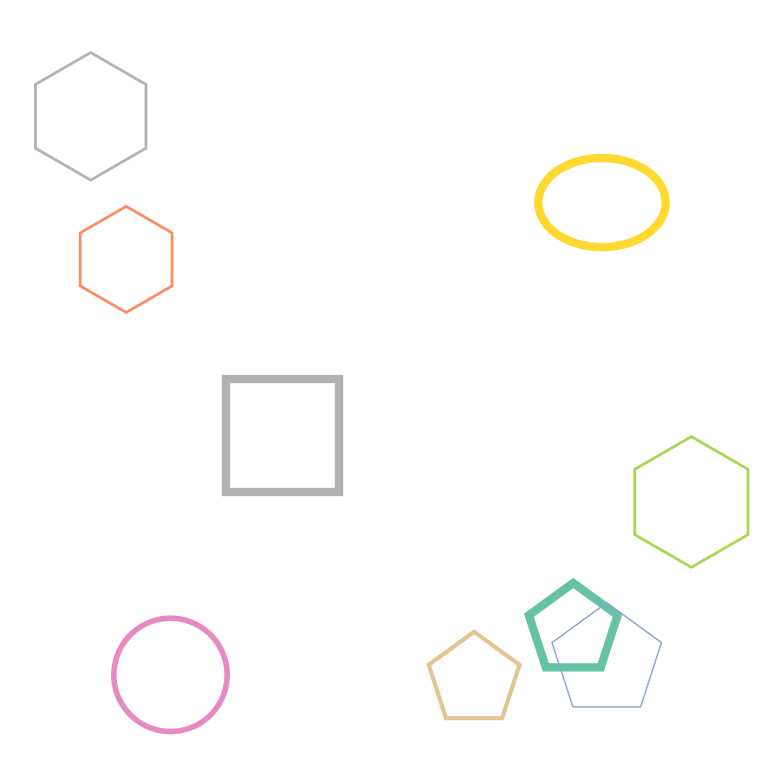[{"shape": "pentagon", "thickness": 3, "radius": 0.3, "center": [0.744, 0.182]}, {"shape": "hexagon", "thickness": 1, "radius": 0.34, "center": [0.164, 0.663]}, {"shape": "pentagon", "thickness": 0.5, "radius": 0.37, "center": [0.788, 0.142]}, {"shape": "circle", "thickness": 2, "radius": 0.37, "center": [0.221, 0.124]}, {"shape": "hexagon", "thickness": 1, "radius": 0.42, "center": [0.898, 0.348]}, {"shape": "oval", "thickness": 3, "radius": 0.41, "center": [0.782, 0.737]}, {"shape": "pentagon", "thickness": 1.5, "radius": 0.31, "center": [0.616, 0.117]}, {"shape": "hexagon", "thickness": 1, "radius": 0.41, "center": [0.118, 0.849]}, {"shape": "square", "thickness": 3, "radius": 0.37, "center": [0.367, 0.434]}]